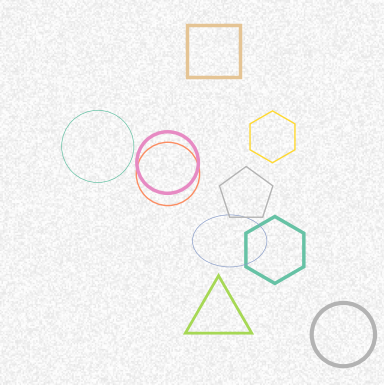[{"shape": "hexagon", "thickness": 2.5, "radius": 0.43, "center": [0.714, 0.351]}, {"shape": "circle", "thickness": 0.5, "radius": 0.47, "center": [0.254, 0.62]}, {"shape": "circle", "thickness": 1, "radius": 0.41, "center": [0.436, 0.548]}, {"shape": "oval", "thickness": 0.5, "radius": 0.48, "center": [0.597, 0.374]}, {"shape": "circle", "thickness": 2.5, "radius": 0.4, "center": [0.435, 0.578]}, {"shape": "triangle", "thickness": 2, "radius": 0.5, "center": [0.568, 0.184]}, {"shape": "hexagon", "thickness": 1, "radius": 0.34, "center": [0.708, 0.645]}, {"shape": "square", "thickness": 2.5, "radius": 0.34, "center": [0.554, 0.867]}, {"shape": "pentagon", "thickness": 1, "radius": 0.36, "center": [0.639, 0.495]}, {"shape": "circle", "thickness": 3, "radius": 0.41, "center": [0.892, 0.131]}]